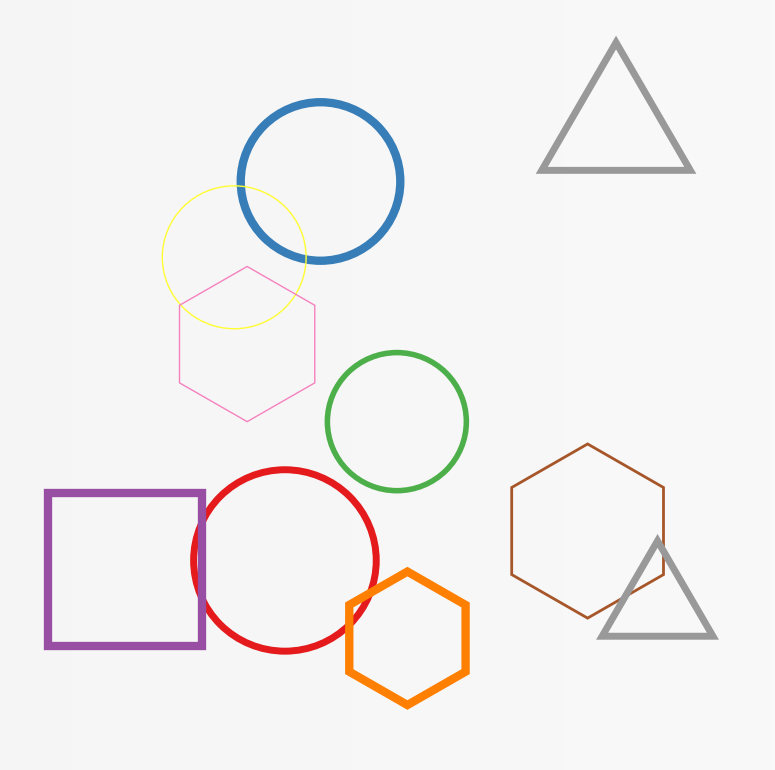[{"shape": "circle", "thickness": 2.5, "radius": 0.59, "center": [0.368, 0.272]}, {"shape": "circle", "thickness": 3, "radius": 0.51, "center": [0.414, 0.764]}, {"shape": "circle", "thickness": 2, "radius": 0.45, "center": [0.512, 0.452]}, {"shape": "square", "thickness": 3, "radius": 0.5, "center": [0.161, 0.26]}, {"shape": "hexagon", "thickness": 3, "radius": 0.43, "center": [0.526, 0.171]}, {"shape": "circle", "thickness": 0.5, "radius": 0.46, "center": [0.302, 0.666]}, {"shape": "hexagon", "thickness": 1, "radius": 0.57, "center": [0.758, 0.31]}, {"shape": "hexagon", "thickness": 0.5, "radius": 0.5, "center": [0.319, 0.553]}, {"shape": "triangle", "thickness": 2.5, "radius": 0.41, "center": [0.848, 0.215]}, {"shape": "triangle", "thickness": 2.5, "radius": 0.55, "center": [0.795, 0.834]}]